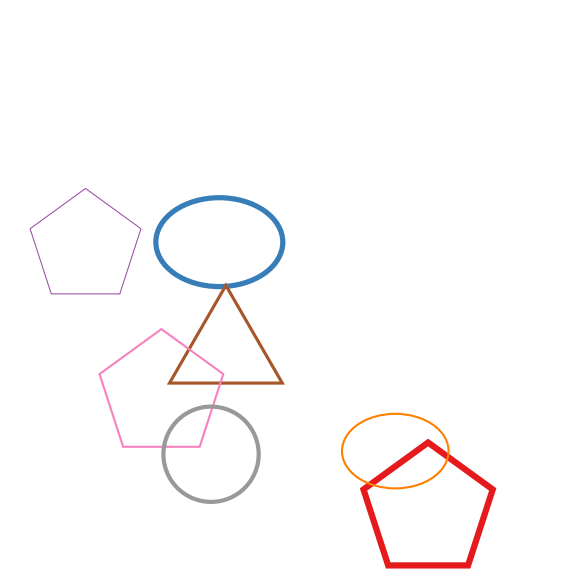[{"shape": "pentagon", "thickness": 3, "radius": 0.59, "center": [0.741, 0.115]}, {"shape": "oval", "thickness": 2.5, "radius": 0.55, "center": [0.38, 0.58]}, {"shape": "pentagon", "thickness": 0.5, "radius": 0.5, "center": [0.148, 0.572]}, {"shape": "oval", "thickness": 1, "radius": 0.46, "center": [0.684, 0.218]}, {"shape": "triangle", "thickness": 1.5, "radius": 0.56, "center": [0.391, 0.392]}, {"shape": "pentagon", "thickness": 1, "radius": 0.56, "center": [0.28, 0.317]}, {"shape": "circle", "thickness": 2, "radius": 0.41, "center": [0.365, 0.213]}]